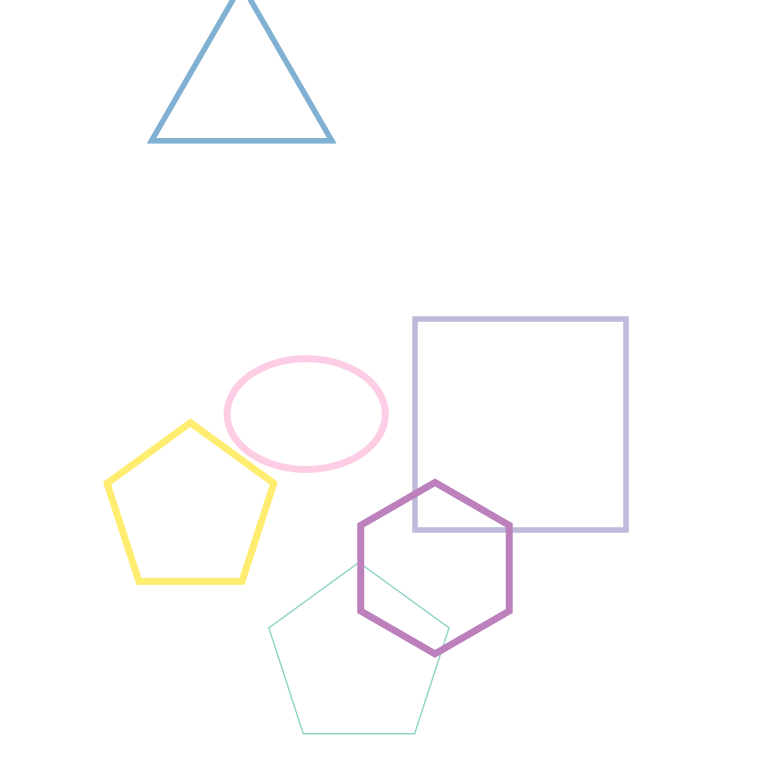[{"shape": "pentagon", "thickness": 0.5, "radius": 0.61, "center": [0.466, 0.147]}, {"shape": "square", "thickness": 2, "radius": 0.68, "center": [0.676, 0.449]}, {"shape": "triangle", "thickness": 2, "radius": 0.68, "center": [0.314, 0.885]}, {"shape": "oval", "thickness": 2.5, "radius": 0.51, "center": [0.398, 0.462]}, {"shape": "hexagon", "thickness": 2.5, "radius": 0.56, "center": [0.565, 0.262]}, {"shape": "pentagon", "thickness": 2.5, "radius": 0.57, "center": [0.247, 0.337]}]